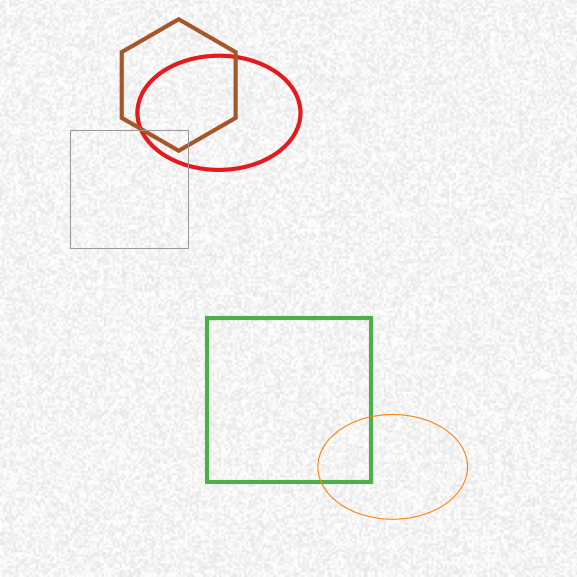[{"shape": "oval", "thickness": 2, "radius": 0.71, "center": [0.379, 0.804]}, {"shape": "square", "thickness": 2, "radius": 0.71, "center": [0.5, 0.307]}, {"shape": "oval", "thickness": 0.5, "radius": 0.65, "center": [0.68, 0.191]}, {"shape": "hexagon", "thickness": 2, "radius": 0.57, "center": [0.309, 0.852]}, {"shape": "square", "thickness": 0.5, "radius": 0.51, "center": [0.223, 0.672]}]